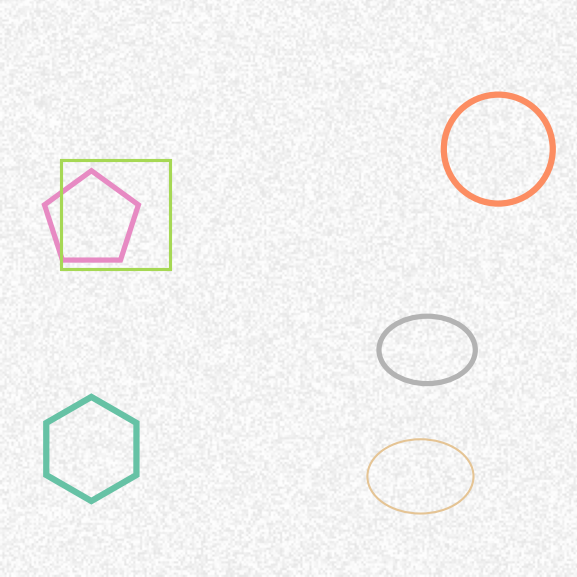[{"shape": "hexagon", "thickness": 3, "radius": 0.45, "center": [0.158, 0.222]}, {"shape": "circle", "thickness": 3, "radius": 0.47, "center": [0.863, 0.741]}, {"shape": "pentagon", "thickness": 2.5, "radius": 0.43, "center": [0.158, 0.618]}, {"shape": "square", "thickness": 1.5, "radius": 0.47, "center": [0.201, 0.628]}, {"shape": "oval", "thickness": 1, "radius": 0.46, "center": [0.728, 0.174]}, {"shape": "oval", "thickness": 2.5, "radius": 0.42, "center": [0.74, 0.393]}]